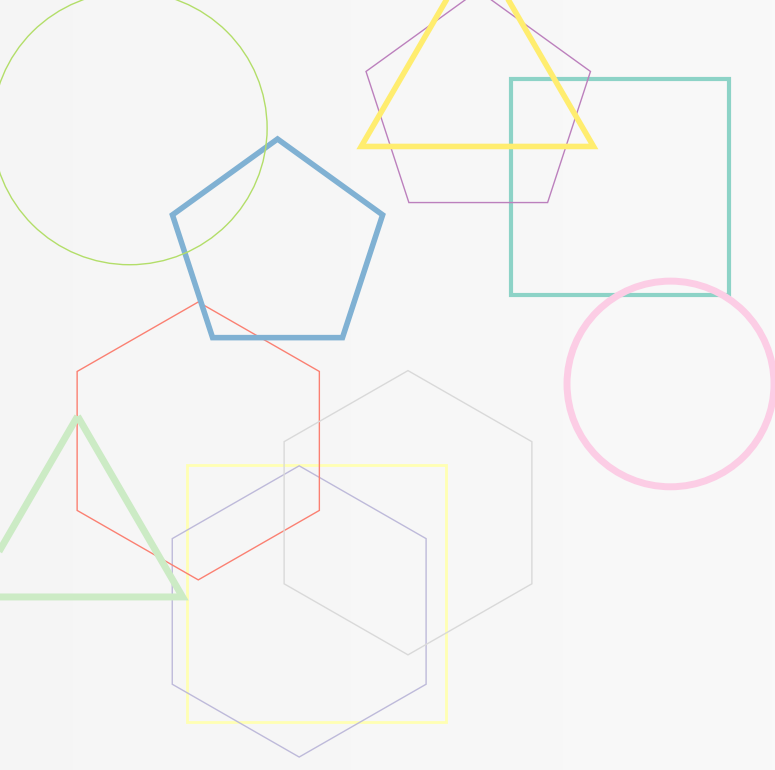[{"shape": "square", "thickness": 1.5, "radius": 0.7, "center": [0.8, 0.757]}, {"shape": "square", "thickness": 1, "radius": 0.84, "center": [0.408, 0.23]}, {"shape": "hexagon", "thickness": 0.5, "radius": 0.95, "center": [0.386, 0.206]}, {"shape": "hexagon", "thickness": 0.5, "radius": 0.9, "center": [0.256, 0.427]}, {"shape": "pentagon", "thickness": 2, "radius": 0.71, "center": [0.358, 0.677]}, {"shape": "circle", "thickness": 0.5, "radius": 0.89, "center": [0.167, 0.834]}, {"shape": "circle", "thickness": 2.5, "radius": 0.67, "center": [0.865, 0.501]}, {"shape": "hexagon", "thickness": 0.5, "radius": 0.92, "center": [0.526, 0.334]}, {"shape": "pentagon", "thickness": 0.5, "radius": 0.76, "center": [0.617, 0.86]}, {"shape": "triangle", "thickness": 2.5, "radius": 0.78, "center": [0.1, 0.303]}, {"shape": "triangle", "thickness": 2, "radius": 0.87, "center": [0.616, 0.896]}]